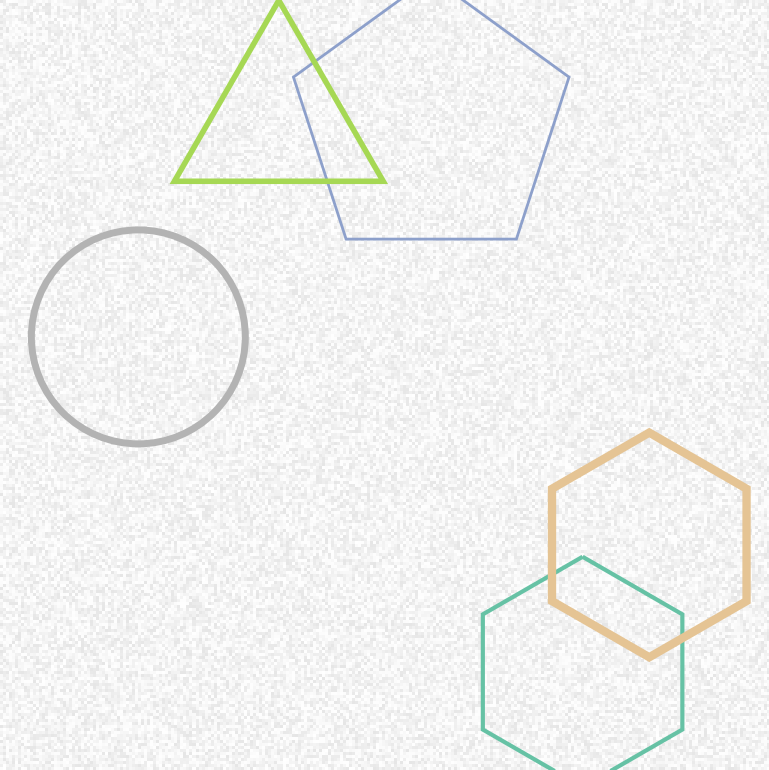[{"shape": "hexagon", "thickness": 1.5, "radius": 0.75, "center": [0.757, 0.127]}, {"shape": "pentagon", "thickness": 1, "radius": 0.94, "center": [0.56, 0.842]}, {"shape": "triangle", "thickness": 2, "radius": 0.78, "center": [0.362, 0.843]}, {"shape": "hexagon", "thickness": 3, "radius": 0.73, "center": [0.843, 0.292]}, {"shape": "circle", "thickness": 2.5, "radius": 0.69, "center": [0.18, 0.562]}]